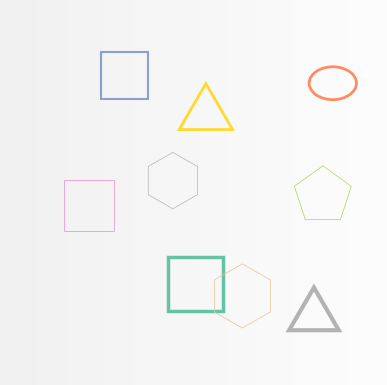[{"shape": "square", "thickness": 2.5, "radius": 0.35, "center": [0.505, 0.262]}, {"shape": "oval", "thickness": 2, "radius": 0.3, "center": [0.859, 0.784]}, {"shape": "square", "thickness": 1.5, "radius": 0.3, "center": [0.321, 0.804]}, {"shape": "square", "thickness": 0.5, "radius": 0.33, "center": [0.23, 0.466]}, {"shape": "pentagon", "thickness": 0.5, "radius": 0.39, "center": [0.833, 0.492]}, {"shape": "triangle", "thickness": 2, "radius": 0.4, "center": [0.531, 0.703]}, {"shape": "hexagon", "thickness": 0.5, "radius": 0.42, "center": [0.625, 0.231]}, {"shape": "hexagon", "thickness": 0.5, "radius": 0.37, "center": [0.446, 0.531]}, {"shape": "triangle", "thickness": 3, "radius": 0.37, "center": [0.81, 0.179]}]